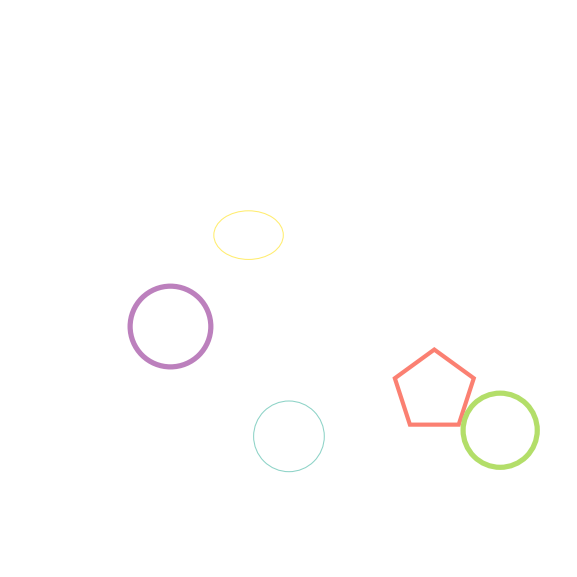[{"shape": "circle", "thickness": 0.5, "radius": 0.31, "center": [0.5, 0.244]}, {"shape": "pentagon", "thickness": 2, "radius": 0.36, "center": [0.752, 0.322]}, {"shape": "circle", "thickness": 2.5, "radius": 0.32, "center": [0.866, 0.254]}, {"shape": "circle", "thickness": 2.5, "radius": 0.35, "center": [0.295, 0.434]}, {"shape": "oval", "thickness": 0.5, "radius": 0.3, "center": [0.43, 0.592]}]